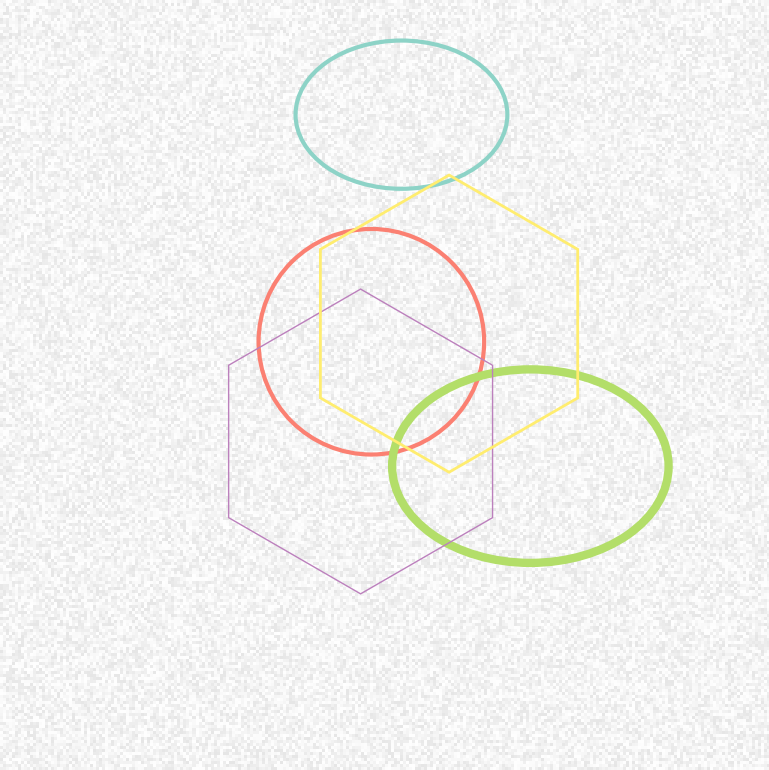[{"shape": "oval", "thickness": 1.5, "radius": 0.69, "center": [0.521, 0.851]}, {"shape": "circle", "thickness": 1.5, "radius": 0.73, "center": [0.482, 0.556]}, {"shape": "oval", "thickness": 3, "radius": 0.9, "center": [0.689, 0.395]}, {"shape": "hexagon", "thickness": 0.5, "radius": 0.99, "center": [0.468, 0.427]}, {"shape": "hexagon", "thickness": 1, "radius": 0.96, "center": [0.583, 0.58]}]